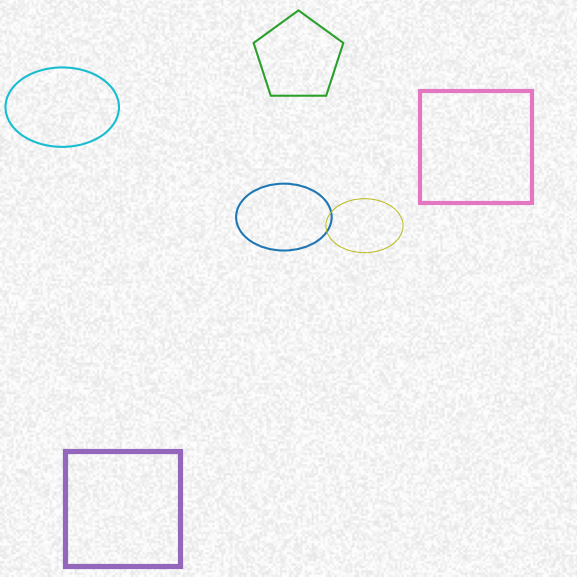[{"shape": "oval", "thickness": 1, "radius": 0.41, "center": [0.492, 0.623]}, {"shape": "pentagon", "thickness": 1, "radius": 0.41, "center": [0.517, 0.899]}, {"shape": "square", "thickness": 2.5, "radius": 0.5, "center": [0.213, 0.119]}, {"shape": "square", "thickness": 2, "radius": 0.48, "center": [0.824, 0.745]}, {"shape": "oval", "thickness": 0.5, "radius": 0.33, "center": [0.631, 0.608]}, {"shape": "oval", "thickness": 1, "radius": 0.49, "center": [0.108, 0.814]}]